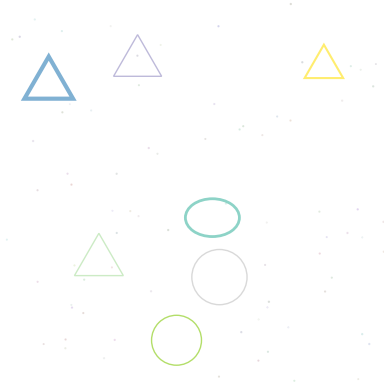[{"shape": "oval", "thickness": 2, "radius": 0.35, "center": [0.552, 0.435]}, {"shape": "triangle", "thickness": 1, "radius": 0.36, "center": [0.357, 0.838]}, {"shape": "triangle", "thickness": 3, "radius": 0.36, "center": [0.127, 0.78]}, {"shape": "circle", "thickness": 1, "radius": 0.32, "center": [0.459, 0.116]}, {"shape": "circle", "thickness": 1, "radius": 0.36, "center": [0.57, 0.28]}, {"shape": "triangle", "thickness": 1, "radius": 0.37, "center": [0.257, 0.321]}, {"shape": "triangle", "thickness": 1.5, "radius": 0.29, "center": [0.841, 0.826]}]